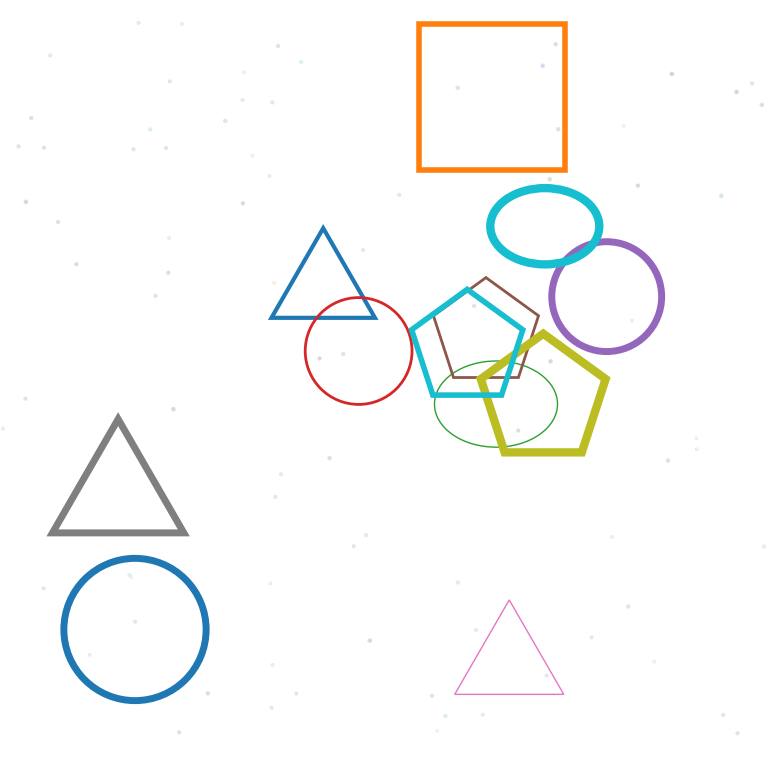[{"shape": "triangle", "thickness": 1.5, "radius": 0.39, "center": [0.42, 0.626]}, {"shape": "circle", "thickness": 2.5, "radius": 0.46, "center": [0.175, 0.182]}, {"shape": "square", "thickness": 2, "radius": 0.47, "center": [0.639, 0.874]}, {"shape": "oval", "thickness": 0.5, "radius": 0.4, "center": [0.644, 0.475]}, {"shape": "circle", "thickness": 1, "radius": 0.35, "center": [0.466, 0.544]}, {"shape": "circle", "thickness": 2.5, "radius": 0.36, "center": [0.788, 0.615]}, {"shape": "pentagon", "thickness": 1, "radius": 0.36, "center": [0.631, 0.568]}, {"shape": "triangle", "thickness": 0.5, "radius": 0.41, "center": [0.661, 0.139]}, {"shape": "triangle", "thickness": 2.5, "radius": 0.49, "center": [0.153, 0.357]}, {"shape": "pentagon", "thickness": 3, "radius": 0.43, "center": [0.705, 0.481]}, {"shape": "oval", "thickness": 3, "radius": 0.35, "center": [0.708, 0.706]}, {"shape": "pentagon", "thickness": 2, "radius": 0.38, "center": [0.607, 0.548]}]